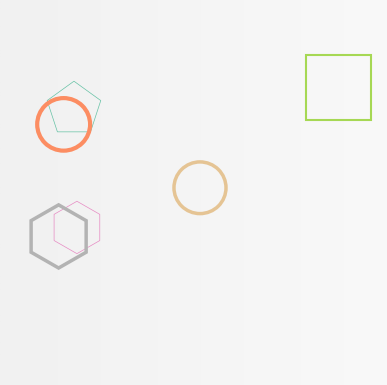[{"shape": "pentagon", "thickness": 0.5, "radius": 0.36, "center": [0.191, 0.716]}, {"shape": "circle", "thickness": 3, "radius": 0.34, "center": [0.164, 0.677]}, {"shape": "hexagon", "thickness": 0.5, "radius": 0.34, "center": [0.199, 0.409]}, {"shape": "square", "thickness": 1.5, "radius": 0.42, "center": [0.875, 0.772]}, {"shape": "circle", "thickness": 2.5, "radius": 0.34, "center": [0.516, 0.512]}, {"shape": "hexagon", "thickness": 2.5, "radius": 0.41, "center": [0.151, 0.386]}]